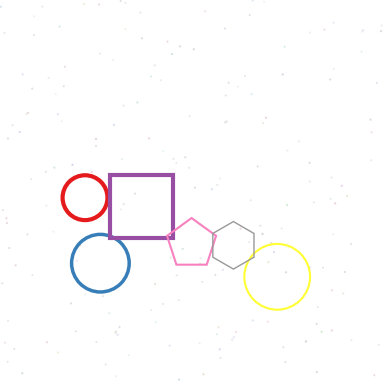[{"shape": "circle", "thickness": 3, "radius": 0.29, "center": [0.221, 0.487]}, {"shape": "circle", "thickness": 2.5, "radius": 0.37, "center": [0.261, 0.316]}, {"shape": "square", "thickness": 3, "radius": 0.41, "center": [0.368, 0.464]}, {"shape": "circle", "thickness": 1.5, "radius": 0.43, "center": [0.72, 0.281]}, {"shape": "pentagon", "thickness": 1.5, "radius": 0.33, "center": [0.498, 0.367]}, {"shape": "hexagon", "thickness": 1, "radius": 0.31, "center": [0.606, 0.363]}]